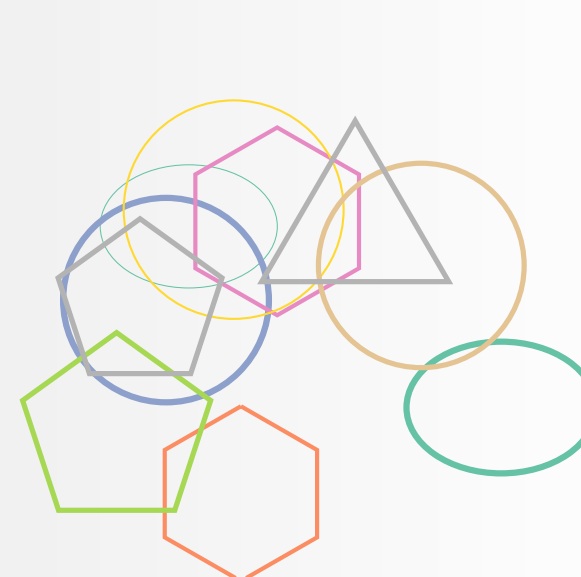[{"shape": "oval", "thickness": 3, "radius": 0.81, "center": [0.862, 0.293]}, {"shape": "oval", "thickness": 0.5, "radius": 0.76, "center": [0.325, 0.607]}, {"shape": "hexagon", "thickness": 2, "radius": 0.76, "center": [0.414, 0.144]}, {"shape": "circle", "thickness": 3, "radius": 0.89, "center": [0.286, 0.479]}, {"shape": "hexagon", "thickness": 2, "radius": 0.81, "center": [0.477, 0.616]}, {"shape": "pentagon", "thickness": 2.5, "radius": 0.85, "center": [0.201, 0.253]}, {"shape": "circle", "thickness": 1, "radius": 0.95, "center": [0.402, 0.636]}, {"shape": "circle", "thickness": 2.5, "radius": 0.88, "center": [0.725, 0.539]}, {"shape": "pentagon", "thickness": 2.5, "radius": 0.74, "center": [0.241, 0.472]}, {"shape": "triangle", "thickness": 2.5, "radius": 0.93, "center": [0.611, 0.604]}]